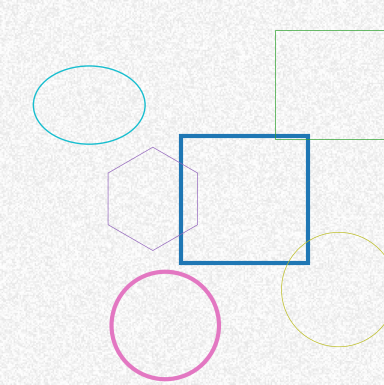[{"shape": "square", "thickness": 3, "radius": 0.82, "center": [0.635, 0.482]}, {"shape": "square", "thickness": 0.5, "radius": 0.71, "center": [0.857, 0.781]}, {"shape": "hexagon", "thickness": 0.5, "radius": 0.67, "center": [0.397, 0.483]}, {"shape": "circle", "thickness": 3, "radius": 0.7, "center": [0.429, 0.155]}, {"shape": "circle", "thickness": 0.5, "radius": 0.74, "center": [0.88, 0.248]}, {"shape": "oval", "thickness": 1, "radius": 0.73, "center": [0.232, 0.727]}]